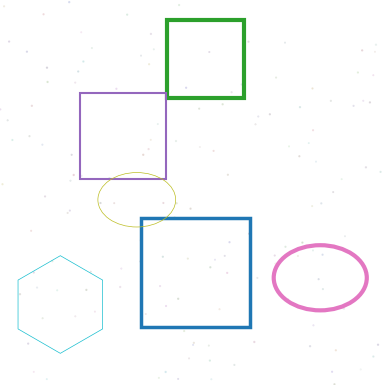[{"shape": "square", "thickness": 2.5, "radius": 0.71, "center": [0.508, 0.292]}, {"shape": "square", "thickness": 3, "radius": 0.5, "center": [0.534, 0.847]}, {"shape": "square", "thickness": 1.5, "radius": 0.56, "center": [0.319, 0.647]}, {"shape": "oval", "thickness": 3, "radius": 0.6, "center": [0.832, 0.279]}, {"shape": "oval", "thickness": 0.5, "radius": 0.5, "center": [0.355, 0.481]}, {"shape": "hexagon", "thickness": 0.5, "radius": 0.63, "center": [0.157, 0.209]}]